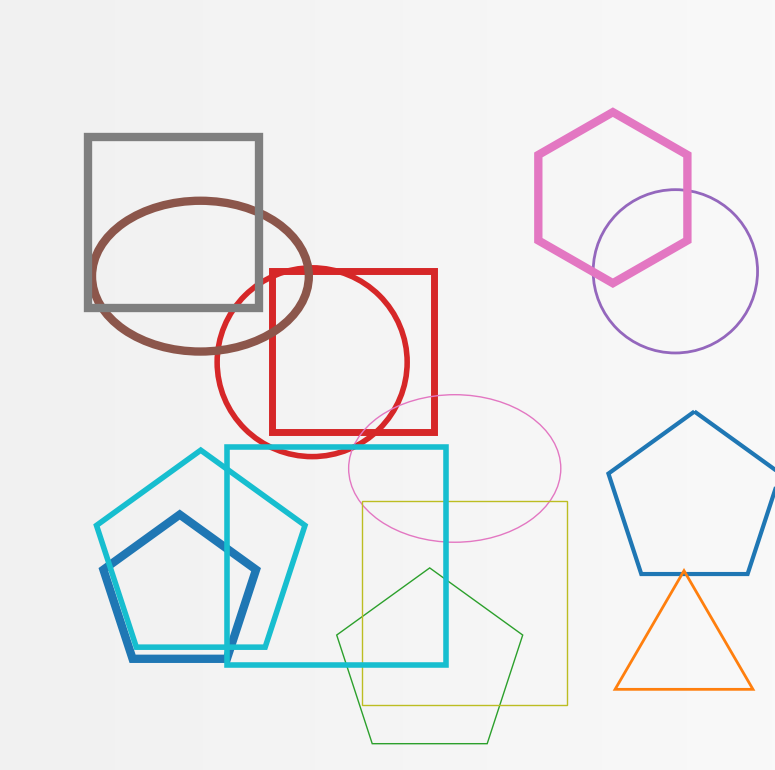[{"shape": "pentagon", "thickness": 3, "radius": 0.52, "center": [0.232, 0.228]}, {"shape": "pentagon", "thickness": 1.5, "radius": 0.58, "center": [0.896, 0.349]}, {"shape": "triangle", "thickness": 1, "radius": 0.51, "center": [0.883, 0.156]}, {"shape": "pentagon", "thickness": 0.5, "radius": 0.63, "center": [0.554, 0.136]}, {"shape": "circle", "thickness": 2, "radius": 0.61, "center": [0.403, 0.53]}, {"shape": "square", "thickness": 2.5, "radius": 0.52, "center": [0.456, 0.543]}, {"shape": "circle", "thickness": 1, "radius": 0.53, "center": [0.871, 0.648]}, {"shape": "oval", "thickness": 3, "radius": 0.7, "center": [0.259, 0.641]}, {"shape": "hexagon", "thickness": 3, "radius": 0.56, "center": [0.791, 0.743]}, {"shape": "oval", "thickness": 0.5, "radius": 0.68, "center": [0.587, 0.392]}, {"shape": "square", "thickness": 3, "radius": 0.55, "center": [0.224, 0.711]}, {"shape": "square", "thickness": 0.5, "radius": 0.66, "center": [0.6, 0.217]}, {"shape": "square", "thickness": 2, "radius": 0.71, "center": [0.434, 0.278]}, {"shape": "pentagon", "thickness": 2, "radius": 0.71, "center": [0.259, 0.274]}]